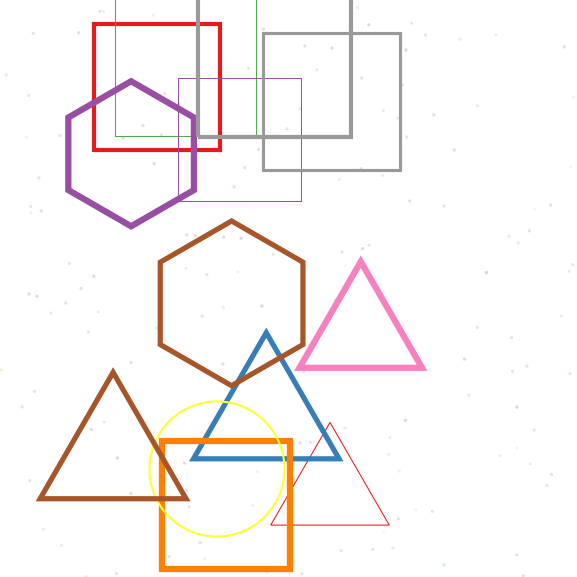[{"shape": "square", "thickness": 2, "radius": 0.54, "center": [0.272, 0.848]}, {"shape": "triangle", "thickness": 0.5, "radius": 0.59, "center": [0.571, 0.149]}, {"shape": "triangle", "thickness": 2.5, "radius": 0.73, "center": [0.461, 0.277]}, {"shape": "square", "thickness": 0.5, "radius": 0.61, "center": [0.321, 0.887]}, {"shape": "hexagon", "thickness": 3, "radius": 0.63, "center": [0.227, 0.733]}, {"shape": "square", "thickness": 0.5, "radius": 0.54, "center": [0.415, 0.758]}, {"shape": "square", "thickness": 3, "radius": 0.55, "center": [0.391, 0.124]}, {"shape": "circle", "thickness": 1, "radius": 0.59, "center": [0.376, 0.187]}, {"shape": "hexagon", "thickness": 2.5, "radius": 0.71, "center": [0.401, 0.474]}, {"shape": "triangle", "thickness": 2.5, "radius": 0.73, "center": [0.196, 0.208]}, {"shape": "triangle", "thickness": 3, "radius": 0.61, "center": [0.625, 0.424]}, {"shape": "square", "thickness": 2, "radius": 0.66, "center": [0.475, 0.895]}, {"shape": "square", "thickness": 1.5, "radius": 0.59, "center": [0.574, 0.823]}]